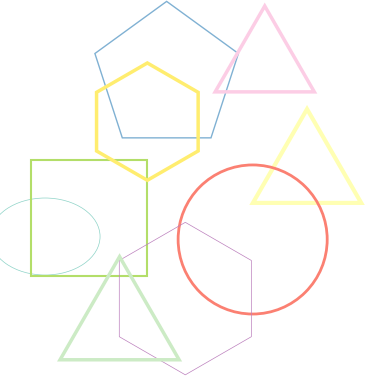[{"shape": "oval", "thickness": 0.5, "radius": 0.71, "center": [0.117, 0.386]}, {"shape": "triangle", "thickness": 3, "radius": 0.81, "center": [0.798, 0.554]}, {"shape": "circle", "thickness": 2, "radius": 0.97, "center": [0.656, 0.378]}, {"shape": "pentagon", "thickness": 1, "radius": 0.98, "center": [0.433, 0.8]}, {"shape": "square", "thickness": 1.5, "radius": 0.75, "center": [0.232, 0.433]}, {"shape": "triangle", "thickness": 2.5, "radius": 0.74, "center": [0.688, 0.836]}, {"shape": "hexagon", "thickness": 0.5, "radius": 0.99, "center": [0.481, 0.224]}, {"shape": "triangle", "thickness": 2.5, "radius": 0.89, "center": [0.311, 0.155]}, {"shape": "hexagon", "thickness": 2.5, "radius": 0.76, "center": [0.383, 0.684]}]